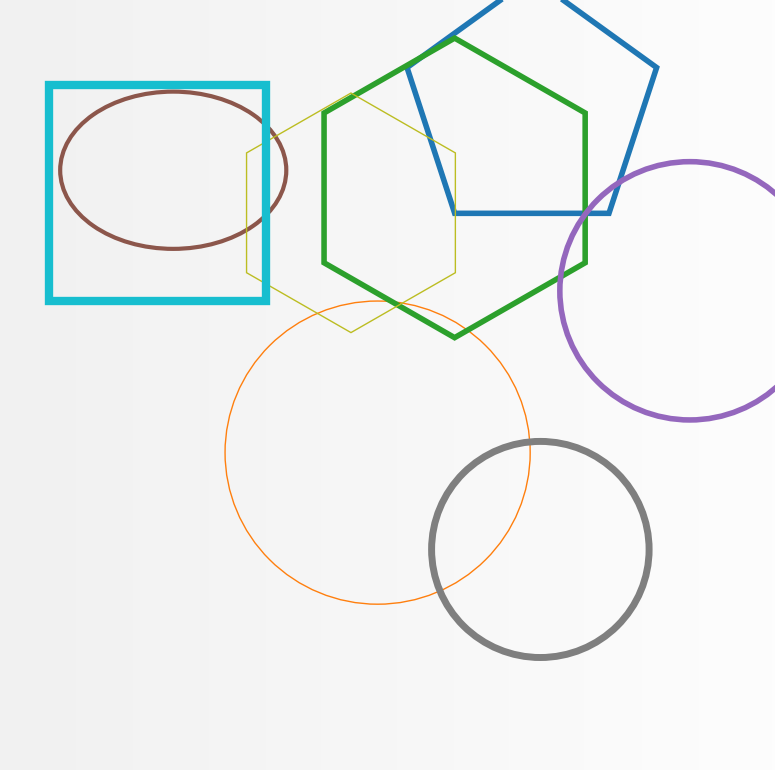[{"shape": "pentagon", "thickness": 2, "radius": 0.85, "center": [0.686, 0.86]}, {"shape": "circle", "thickness": 0.5, "radius": 0.98, "center": [0.487, 0.412]}, {"shape": "hexagon", "thickness": 2, "radius": 0.97, "center": [0.587, 0.756]}, {"shape": "circle", "thickness": 2, "radius": 0.84, "center": [0.89, 0.622]}, {"shape": "oval", "thickness": 1.5, "radius": 0.73, "center": [0.224, 0.779]}, {"shape": "circle", "thickness": 2.5, "radius": 0.7, "center": [0.697, 0.286]}, {"shape": "hexagon", "thickness": 0.5, "radius": 0.78, "center": [0.453, 0.724]}, {"shape": "square", "thickness": 3, "radius": 0.7, "center": [0.203, 0.749]}]